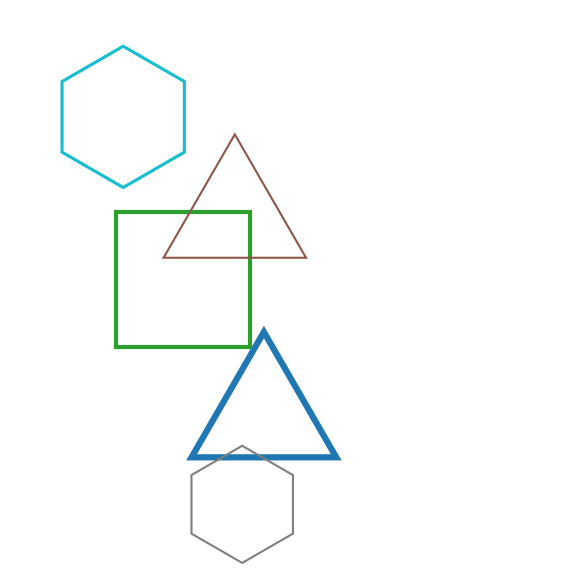[{"shape": "triangle", "thickness": 3, "radius": 0.72, "center": [0.457, 0.28]}, {"shape": "square", "thickness": 2, "radius": 0.58, "center": [0.317, 0.515]}, {"shape": "triangle", "thickness": 1, "radius": 0.71, "center": [0.407, 0.624]}, {"shape": "hexagon", "thickness": 1, "radius": 0.51, "center": [0.419, 0.126]}, {"shape": "hexagon", "thickness": 1.5, "radius": 0.61, "center": [0.213, 0.797]}]